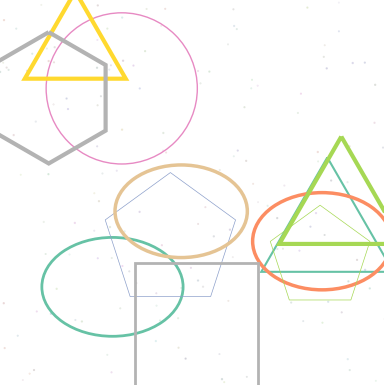[{"shape": "oval", "thickness": 2, "radius": 0.92, "center": [0.292, 0.255]}, {"shape": "triangle", "thickness": 1.5, "radius": 0.99, "center": [0.85, 0.393]}, {"shape": "oval", "thickness": 2.5, "radius": 0.9, "center": [0.837, 0.373]}, {"shape": "pentagon", "thickness": 0.5, "radius": 0.89, "center": [0.443, 0.374]}, {"shape": "circle", "thickness": 1, "radius": 0.98, "center": [0.316, 0.77]}, {"shape": "triangle", "thickness": 3, "radius": 0.93, "center": [0.887, 0.459]}, {"shape": "pentagon", "thickness": 0.5, "radius": 0.68, "center": [0.831, 0.331]}, {"shape": "triangle", "thickness": 3, "radius": 0.76, "center": [0.195, 0.871]}, {"shape": "oval", "thickness": 2.5, "radius": 0.86, "center": [0.471, 0.451]}, {"shape": "square", "thickness": 2, "radius": 0.8, "center": [0.51, 0.156]}, {"shape": "hexagon", "thickness": 3, "radius": 0.85, "center": [0.127, 0.746]}]